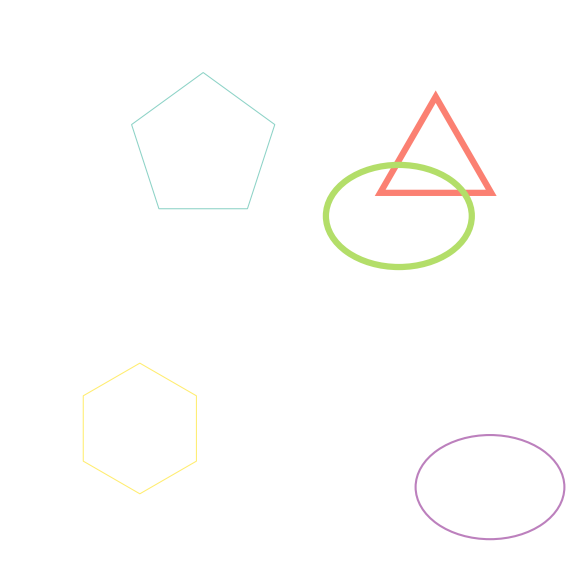[{"shape": "pentagon", "thickness": 0.5, "radius": 0.65, "center": [0.352, 0.743]}, {"shape": "triangle", "thickness": 3, "radius": 0.56, "center": [0.754, 0.721]}, {"shape": "oval", "thickness": 3, "radius": 0.63, "center": [0.691, 0.625]}, {"shape": "oval", "thickness": 1, "radius": 0.64, "center": [0.848, 0.156]}, {"shape": "hexagon", "thickness": 0.5, "radius": 0.57, "center": [0.242, 0.257]}]